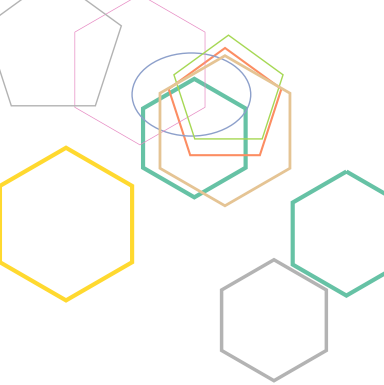[{"shape": "hexagon", "thickness": 3, "radius": 0.81, "center": [0.9, 0.393]}, {"shape": "hexagon", "thickness": 3, "radius": 0.77, "center": [0.505, 0.641]}, {"shape": "pentagon", "thickness": 1.5, "radius": 0.77, "center": [0.585, 0.721]}, {"shape": "oval", "thickness": 1, "radius": 0.77, "center": [0.497, 0.754]}, {"shape": "hexagon", "thickness": 0.5, "radius": 0.98, "center": [0.363, 0.819]}, {"shape": "pentagon", "thickness": 1, "radius": 0.74, "center": [0.593, 0.76]}, {"shape": "hexagon", "thickness": 3, "radius": 0.99, "center": [0.171, 0.418]}, {"shape": "hexagon", "thickness": 2, "radius": 0.97, "center": [0.584, 0.66]}, {"shape": "pentagon", "thickness": 1, "radius": 0.93, "center": [0.139, 0.875]}, {"shape": "hexagon", "thickness": 2.5, "radius": 0.79, "center": [0.712, 0.168]}]